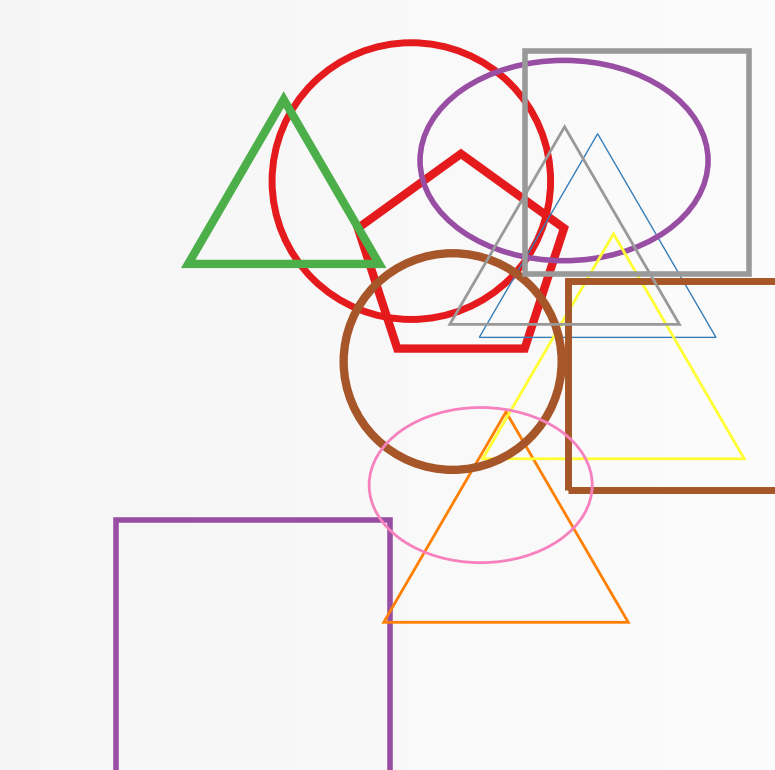[{"shape": "pentagon", "thickness": 3, "radius": 0.7, "center": [0.595, 0.66]}, {"shape": "circle", "thickness": 2.5, "radius": 0.9, "center": [0.531, 0.765]}, {"shape": "triangle", "thickness": 0.5, "radius": 0.88, "center": [0.771, 0.65]}, {"shape": "triangle", "thickness": 3, "radius": 0.71, "center": [0.366, 0.728]}, {"shape": "oval", "thickness": 2, "radius": 0.93, "center": [0.728, 0.791]}, {"shape": "square", "thickness": 2, "radius": 0.88, "center": [0.326, 0.148]}, {"shape": "triangle", "thickness": 1, "radius": 0.91, "center": [0.653, 0.283]}, {"shape": "triangle", "thickness": 1, "radius": 0.97, "center": [0.792, 0.502]}, {"shape": "circle", "thickness": 3, "radius": 0.7, "center": [0.584, 0.53]}, {"shape": "square", "thickness": 2.5, "radius": 0.68, "center": [0.869, 0.499]}, {"shape": "oval", "thickness": 1, "radius": 0.72, "center": [0.62, 0.37]}, {"shape": "triangle", "thickness": 1, "radius": 0.86, "center": [0.729, 0.664]}, {"shape": "square", "thickness": 2, "radius": 0.72, "center": [0.822, 0.789]}]